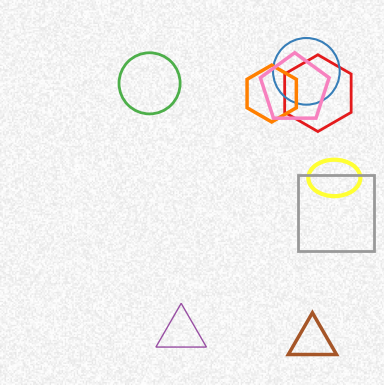[{"shape": "hexagon", "thickness": 2, "radius": 0.5, "center": [0.826, 0.758]}, {"shape": "circle", "thickness": 1.5, "radius": 0.43, "center": [0.796, 0.815]}, {"shape": "circle", "thickness": 2, "radius": 0.4, "center": [0.388, 0.784]}, {"shape": "triangle", "thickness": 1, "radius": 0.38, "center": [0.471, 0.136]}, {"shape": "hexagon", "thickness": 2.5, "radius": 0.37, "center": [0.706, 0.757]}, {"shape": "oval", "thickness": 3, "radius": 0.34, "center": [0.868, 0.538]}, {"shape": "triangle", "thickness": 2.5, "radius": 0.36, "center": [0.811, 0.115]}, {"shape": "pentagon", "thickness": 2.5, "radius": 0.47, "center": [0.766, 0.769]}, {"shape": "square", "thickness": 2, "radius": 0.49, "center": [0.872, 0.446]}]